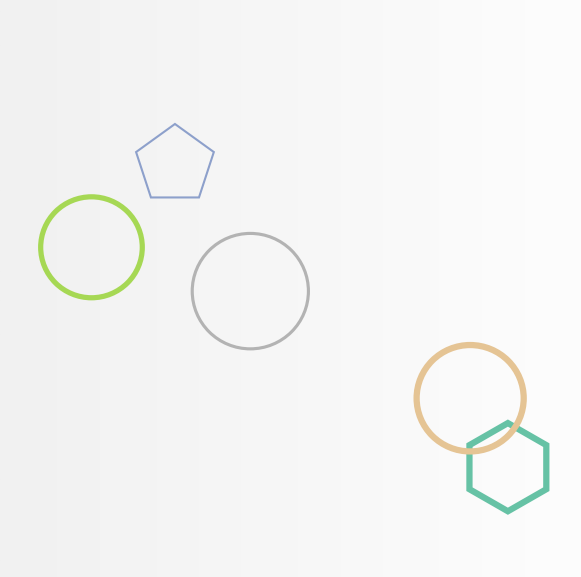[{"shape": "hexagon", "thickness": 3, "radius": 0.38, "center": [0.874, 0.19]}, {"shape": "pentagon", "thickness": 1, "radius": 0.35, "center": [0.301, 0.714]}, {"shape": "circle", "thickness": 2.5, "radius": 0.44, "center": [0.157, 0.571]}, {"shape": "circle", "thickness": 3, "radius": 0.46, "center": [0.809, 0.31]}, {"shape": "circle", "thickness": 1.5, "radius": 0.5, "center": [0.431, 0.495]}]